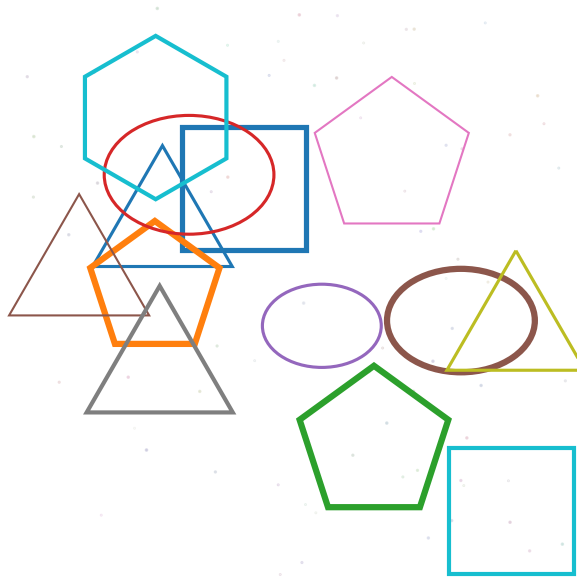[{"shape": "square", "thickness": 2.5, "radius": 0.54, "center": [0.423, 0.673]}, {"shape": "triangle", "thickness": 1.5, "radius": 0.7, "center": [0.281, 0.607]}, {"shape": "pentagon", "thickness": 3, "radius": 0.59, "center": [0.268, 0.499]}, {"shape": "pentagon", "thickness": 3, "radius": 0.68, "center": [0.648, 0.23]}, {"shape": "oval", "thickness": 1.5, "radius": 0.73, "center": [0.327, 0.696]}, {"shape": "oval", "thickness": 1.5, "radius": 0.51, "center": [0.557, 0.435]}, {"shape": "triangle", "thickness": 1, "radius": 0.7, "center": [0.137, 0.523]}, {"shape": "oval", "thickness": 3, "radius": 0.64, "center": [0.798, 0.444]}, {"shape": "pentagon", "thickness": 1, "radius": 0.7, "center": [0.678, 0.726]}, {"shape": "triangle", "thickness": 2, "radius": 0.73, "center": [0.277, 0.358]}, {"shape": "triangle", "thickness": 1.5, "radius": 0.69, "center": [0.893, 0.427]}, {"shape": "hexagon", "thickness": 2, "radius": 0.71, "center": [0.27, 0.796]}, {"shape": "square", "thickness": 2, "radius": 0.54, "center": [0.886, 0.114]}]